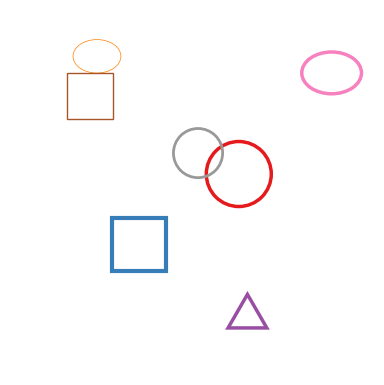[{"shape": "circle", "thickness": 2.5, "radius": 0.42, "center": [0.62, 0.548]}, {"shape": "square", "thickness": 3, "radius": 0.35, "center": [0.361, 0.365]}, {"shape": "triangle", "thickness": 2.5, "radius": 0.29, "center": [0.643, 0.177]}, {"shape": "oval", "thickness": 0.5, "radius": 0.31, "center": [0.252, 0.854]}, {"shape": "square", "thickness": 1, "radius": 0.3, "center": [0.233, 0.75]}, {"shape": "oval", "thickness": 2.5, "radius": 0.39, "center": [0.861, 0.811]}, {"shape": "circle", "thickness": 2, "radius": 0.32, "center": [0.514, 0.602]}]